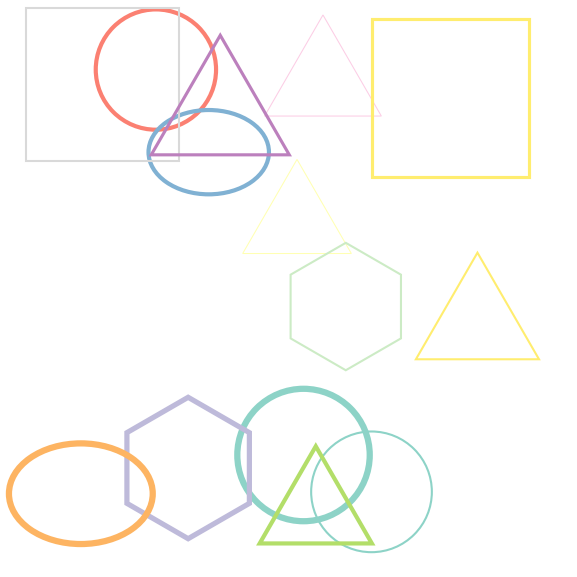[{"shape": "circle", "thickness": 1, "radius": 0.52, "center": [0.643, 0.147]}, {"shape": "circle", "thickness": 3, "radius": 0.57, "center": [0.526, 0.211]}, {"shape": "triangle", "thickness": 0.5, "radius": 0.54, "center": [0.514, 0.614]}, {"shape": "hexagon", "thickness": 2.5, "radius": 0.61, "center": [0.326, 0.189]}, {"shape": "circle", "thickness": 2, "radius": 0.52, "center": [0.27, 0.879]}, {"shape": "oval", "thickness": 2, "radius": 0.52, "center": [0.361, 0.736]}, {"shape": "oval", "thickness": 3, "radius": 0.62, "center": [0.14, 0.144]}, {"shape": "triangle", "thickness": 2, "radius": 0.56, "center": [0.547, 0.114]}, {"shape": "triangle", "thickness": 0.5, "radius": 0.58, "center": [0.559, 0.857]}, {"shape": "square", "thickness": 1, "radius": 0.66, "center": [0.177, 0.853]}, {"shape": "triangle", "thickness": 1.5, "radius": 0.69, "center": [0.381, 0.8]}, {"shape": "hexagon", "thickness": 1, "radius": 0.55, "center": [0.599, 0.468]}, {"shape": "square", "thickness": 1.5, "radius": 0.68, "center": [0.78, 0.83]}, {"shape": "triangle", "thickness": 1, "radius": 0.62, "center": [0.827, 0.439]}]